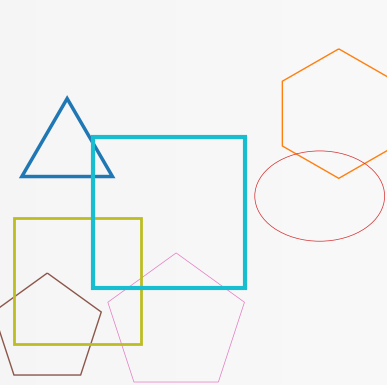[{"shape": "triangle", "thickness": 2.5, "radius": 0.67, "center": [0.173, 0.609]}, {"shape": "hexagon", "thickness": 1, "radius": 0.84, "center": [0.874, 0.705]}, {"shape": "oval", "thickness": 0.5, "radius": 0.84, "center": [0.825, 0.491]}, {"shape": "pentagon", "thickness": 1, "radius": 0.73, "center": [0.122, 0.144]}, {"shape": "pentagon", "thickness": 0.5, "radius": 0.93, "center": [0.455, 0.158]}, {"shape": "square", "thickness": 2, "radius": 0.82, "center": [0.201, 0.27]}, {"shape": "square", "thickness": 3, "radius": 0.98, "center": [0.435, 0.447]}]